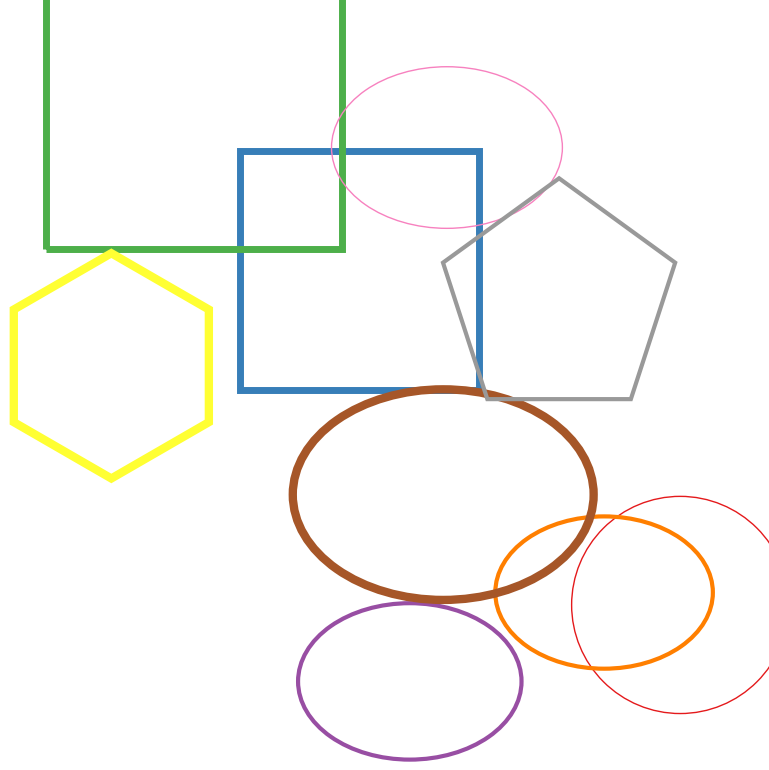[{"shape": "circle", "thickness": 0.5, "radius": 0.71, "center": [0.883, 0.214]}, {"shape": "square", "thickness": 2.5, "radius": 0.78, "center": [0.467, 0.649]}, {"shape": "square", "thickness": 2.5, "radius": 0.96, "center": [0.252, 0.869]}, {"shape": "oval", "thickness": 1.5, "radius": 0.73, "center": [0.532, 0.115]}, {"shape": "oval", "thickness": 1.5, "radius": 0.71, "center": [0.785, 0.23]}, {"shape": "hexagon", "thickness": 3, "radius": 0.73, "center": [0.145, 0.525]}, {"shape": "oval", "thickness": 3, "radius": 0.98, "center": [0.576, 0.358]}, {"shape": "oval", "thickness": 0.5, "radius": 0.75, "center": [0.58, 0.808]}, {"shape": "pentagon", "thickness": 1.5, "radius": 0.79, "center": [0.726, 0.61]}]